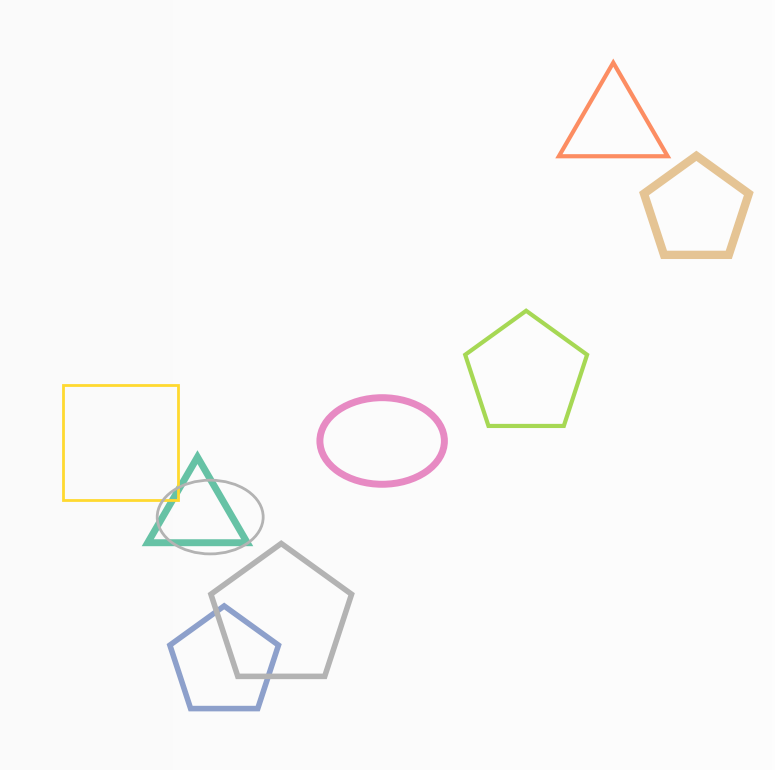[{"shape": "triangle", "thickness": 2.5, "radius": 0.37, "center": [0.255, 0.332]}, {"shape": "triangle", "thickness": 1.5, "radius": 0.41, "center": [0.791, 0.838]}, {"shape": "pentagon", "thickness": 2, "radius": 0.37, "center": [0.289, 0.139]}, {"shape": "oval", "thickness": 2.5, "radius": 0.4, "center": [0.493, 0.427]}, {"shape": "pentagon", "thickness": 1.5, "radius": 0.41, "center": [0.679, 0.514]}, {"shape": "square", "thickness": 1, "radius": 0.37, "center": [0.156, 0.426]}, {"shape": "pentagon", "thickness": 3, "radius": 0.36, "center": [0.899, 0.727]}, {"shape": "oval", "thickness": 1, "radius": 0.34, "center": [0.271, 0.329]}, {"shape": "pentagon", "thickness": 2, "radius": 0.48, "center": [0.363, 0.199]}]